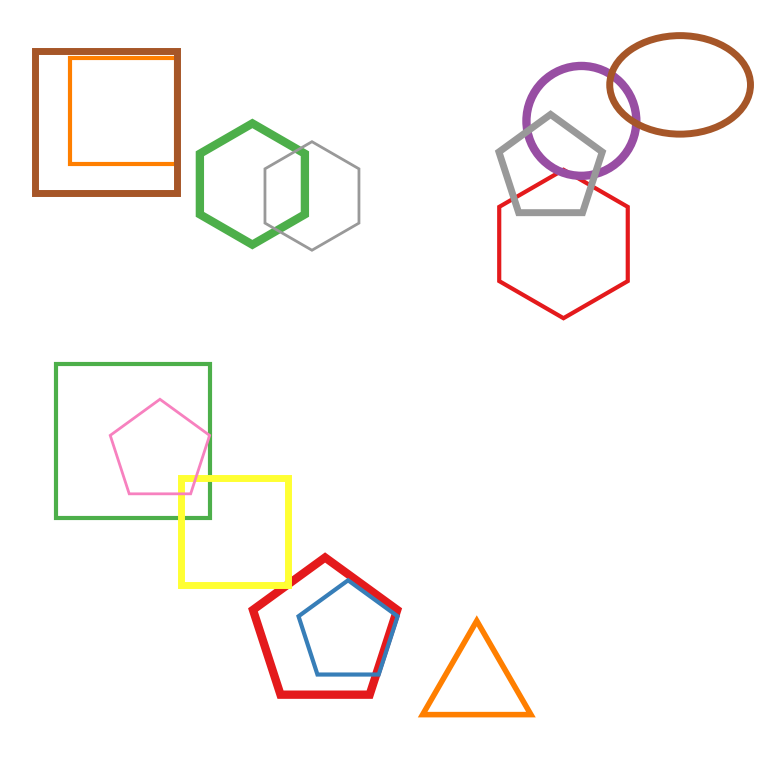[{"shape": "hexagon", "thickness": 1.5, "radius": 0.48, "center": [0.732, 0.683]}, {"shape": "pentagon", "thickness": 3, "radius": 0.49, "center": [0.422, 0.178]}, {"shape": "pentagon", "thickness": 1.5, "radius": 0.34, "center": [0.452, 0.179]}, {"shape": "square", "thickness": 1.5, "radius": 0.5, "center": [0.172, 0.427]}, {"shape": "hexagon", "thickness": 3, "radius": 0.39, "center": [0.328, 0.761]}, {"shape": "circle", "thickness": 3, "radius": 0.36, "center": [0.755, 0.843]}, {"shape": "square", "thickness": 1.5, "radius": 0.34, "center": [0.16, 0.856]}, {"shape": "triangle", "thickness": 2, "radius": 0.41, "center": [0.619, 0.113]}, {"shape": "square", "thickness": 2.5, "radius": 0.35, "center": [0.304, 0.309]}, {"shape": "square", "thickness": 2.5, "radius": 0.46, "center": [0.138, 0.842]}, {"shape": "oval", "thickness": 2.5, "radius": 0.46, "center": [0.883, 0.89]}, {"shape": "pentagon", "thickness": 1, "radius": 0.34, "center": [0.208, 0.414]}, {"shape": "pentagon", "thickness": 2.5, "radius": 0.35, "center": [0.715, 0.781]}, {"shape": "hexagon", "thickness": 1, "radius": 0.35, "center": [0.405, 0.746]}]